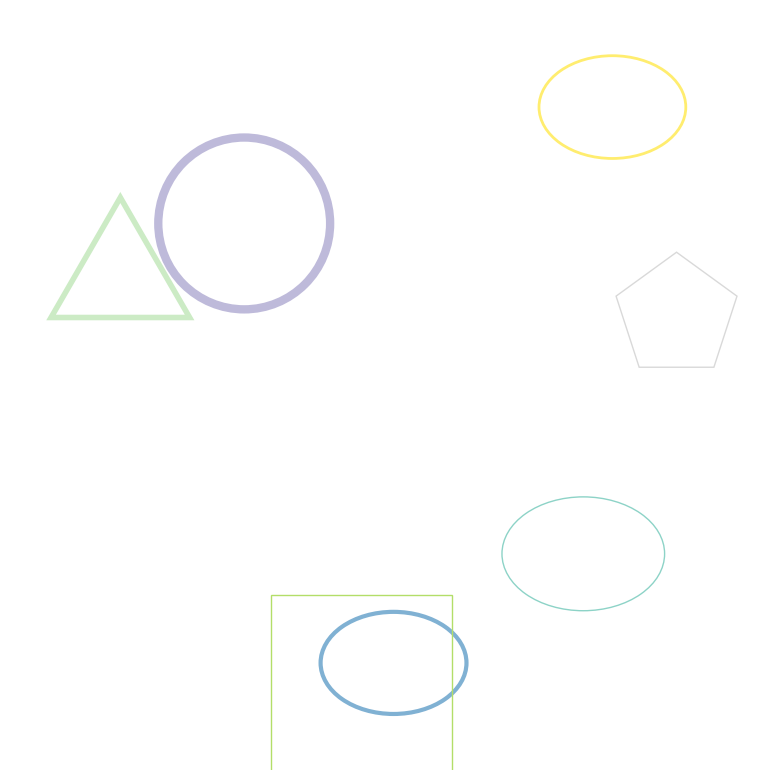[{"shape": "oval", "thickness": 0.5, "radius": 0.53, "center": [0.758, 0.281]}, {"shape": "circle", "thickness": 3, "radius": 0.56, "center": [0.317, 0.71]}, {"shape": "oval", "thickness": 1.5, "radius": 0.47, "center": [0.511, 0.139]}, {"shape": "square", "thickness": 0.5, "radius": 0.59, "center": [0.47, 0.109]}, {"shape": "pentagon", "thickness": 0.5, "radius": 0.41, "center": [0.879, 0.59]}, {"shape": "triangle", "thickness": 2, "radius": 0.52, "center": [0.156, 0.64]}, {"shape": "oval", "thickness": 1, "radius": 0.48, "center": [0.795, 0.861]}]